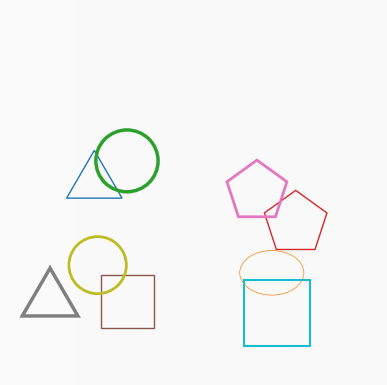[{"shape": "triangle", "thickness": 1, "radius": 0.41, "center": [0.243, 0.527]}, {"shape": "oval", "thickness": 0.5, "radius": 0.41, "center": [0.701, 0.291]}, {"shape": "circle", "thickness": 2.5, "radius": 0.4, "center": [0.328, 0.582]}, {"shape": "pentagon", "thickness": 1, "radius": 0.42, "center": [0.763, 0.421]}, {"shape": "square", "thickness": 1, "radius": 0.34, "center": [0.329, 0.218]}, {"shape": "pentagon", "thickness": 2, "radius": 0.41, "center": [0.663, 0.503]}, {"shape": "triangle", "thickness": 2.5, "radius": 0.41, "center": [0.129, 0.221]}, {"shape": "circle", "thickness": 2, "radius": 0.37, "center": [0.252, 0.311]}, {"shape": "square", "thickness": 1.5, "radius": 0.43, "center": [0.716, 0.187]}]